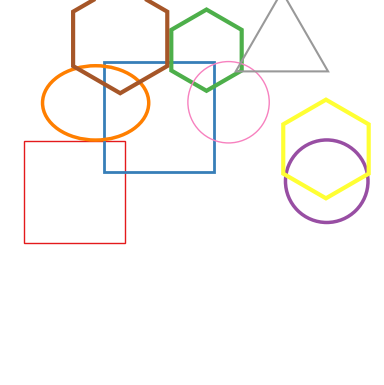[{"shape": "square", "thickness": 1, "radius": 0.66, "center": [0.193, 0.502]}, {"shape": "square", "thickness": 2, "radius": 0.71, "center": [0.412, 0.697]}, {"shape": "hexagon", "thickness": 3, "radius": 0.53, "center": [0.536, 0.87]}, {"shape": "circle", "thickness": 2.5, "radius": 0.54, "center": [0.849, 0.529]}, {"shape": "oval", "thickness": 2.5, "radius": 0.69, "center": [0.248, 0.733]}, {"shape": "hexagon", "thickness": 3, "radius": 0.64, "center": [0.847, 0.613]}, {"shape": "hexagon", "thickness": 3, "radius": 0.71, "center": [0.312, 0.899]}, {"shape": "circle", "thickness": 1, "radius": 0.53, "center": [0.594, 0.734]}, {"shape": "triangle", "thickness": 1.5, "radius": 0.69, "center": [0.732, 0.884]}]